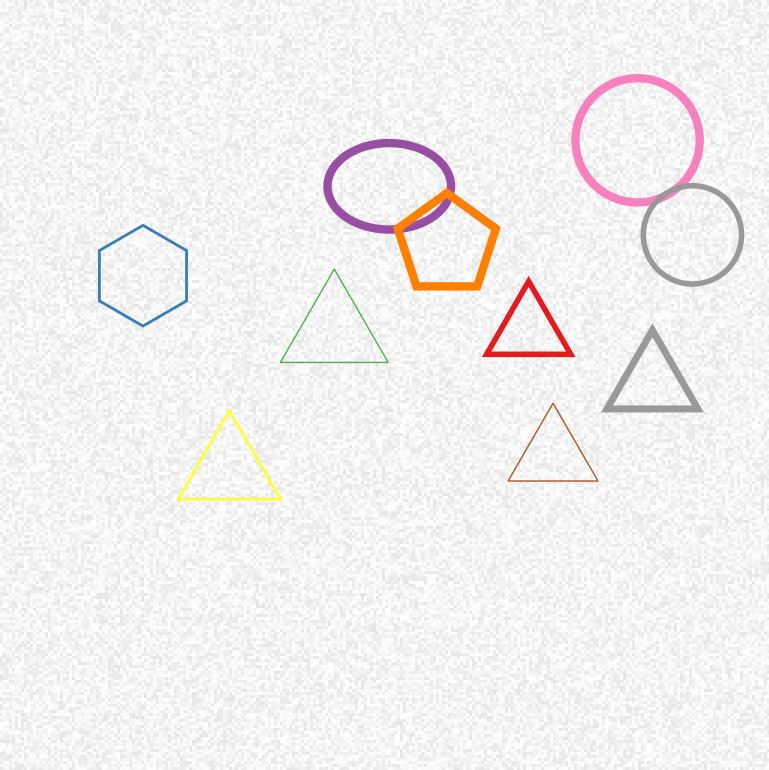[{"shape": "triangle", "thickness": 2, "radius": 0.32, "center": [0.687, 0.571]}, {"shape": "hexagon", "thickness": 1, "radius": 0.33, "center": [0.186, 0.642]}, {"shape": "triangle", "thickness": 0.5, "radius": 0.4, "center": [0.434, 0.57]}, {"shape": "oval", "thickness": 3, "radius": 0.4, "center": [0.506, 0.758]}, {"shape": "pentagon", "thickness": 3, "radius": 0.34, "center": [0.58, 0.682]}, {"shape": "triangle", "thickness": 1, "radius": 0.38, "center": [0.298, 0.39]}, {"shape": "triangle", "thickness": 0.5, "radius": 0.34, "center": [0.718, 0.409]}, {"shape": "circle", "thickness": 3, "radius": 0.4, "center": [0.828, 0.818]}, {"shape": "triangle", "thickness": 2.5, "radius": 0.34, "center": [0.847, 0.503]}, {"shape": "circle", "thickness": 2, "radius": 0.32, "center": [0.899, 0.695]}]